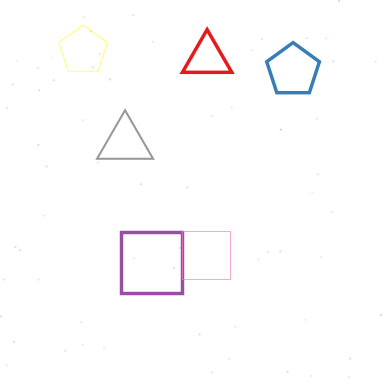[{"shape": "triangle", "thickness": 2.5, "radius": 0.37, "center": [0.538, 0.849]}, {"shape": "pentagon", "thickness": 2.5, "radius": 0.36, "center": [0.761, 0.817]}, {"shape": "square", "thickness": 2.5, "radius": 0.4, "center": [0.394, 0.319]}, {"shape": "pentagon", "thickness": 0.5, "radius": 0.33, "center": [0.216, 0.869]}, {"shape": "square", "thickness": 0.5, "radius": 0.31, "center": [0.534, 0.337]}, {"shape": "triangle", "thickness": 1.5, "radius": 0.42, "center": [0.325, 0.63]}]